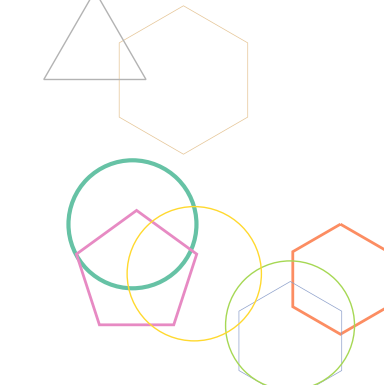[{"shape": "circle", "thickness": 3, "radius": 0.83, "center": [0.344, 0.417]}, {"shape": "hexagon", "thickness": 2, "radius": 0.71, "center": [0.884, 0.275]}, {"shape": "hexagon", "thickness": 0.5, "radius": 0.77, "center": [0.754, 0.115]}, {"shape": "pentagon", "thickness": 2, "radius": 0.82, "center": [0.355, 0.289]}, {"shape": "circle", "thickness": 1, "radius": 0.84, "center": [0.753, 0.155]}, {"shape": "circle", "thickness": 1, "radius": 0.87, "center": [0.505, 0.289]}, {"shape": "hexagon", "thickness": 0.5, "radius": 0.96, "center": [0.477, 0.792]}, {"shape": "triangle", "thickness": 1, "radius": 0.77, "center": [0.246, 0.87]}]